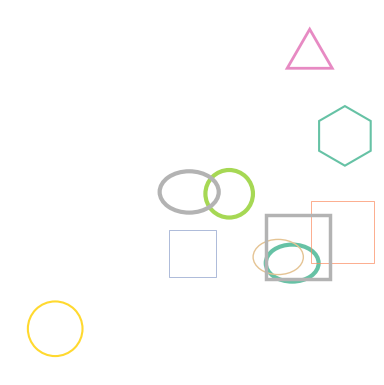[{"shape": "hexagon", "thickness": 1.5, "radius": 0.39, "center": [0.896, 0.647]}, {"shape": "oval", "thickness": 3, "radius": 0.34, "center": [0.759, 0.317]}, {"shape": "square", "thickness": 0.5, "radius": 0.4, "center": [0.889, 0.397]}, {"shape": "square", "thickness": 0.5, "radius": 0.31, "center": [0.5, 0.341]}, {"shape": "triangle", "thickness": 2, "radius": 0.34, "center": [0.804, 0.856]}, {"shape": "circle", "thickness": 3, "radius": 0.31, "center": [0.595, 0.497]}, {"shape": "circle", "thickness": 1.5, "radius": 0.35, "center": [0.143, 0.146]}, {"shape": "oval", "thickness": 1, "radius": 0.33, "center": [0.723, 0.332]}, {"shape": "square", "thickness": 2.5, "radius": 0.41, "center": [0.774, 0.359]}, {"shape": "oval", "thickness": 3, "radius": 0.38, "center": [0.491, 0.501]}]